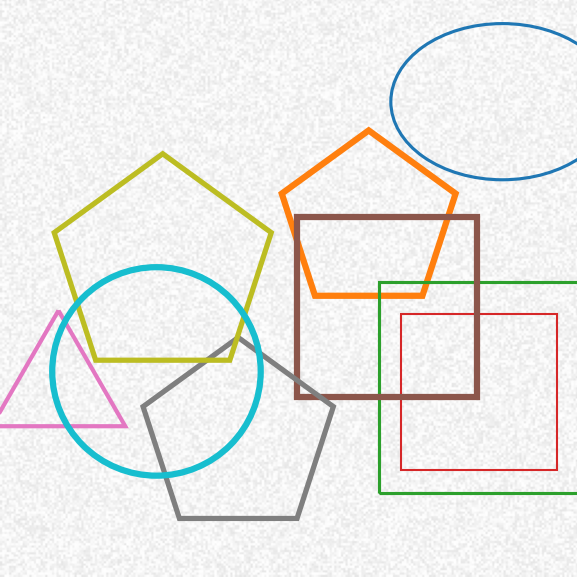[{"shape": "oval", "thickness": 1.5, "radius": 0.97, "center": [0.87, 0.823]}, {"shape": "pentagon", "thickness": 3, "radius": 0.79, "center": [0.638, 0.615]}, {"shape": "square", "thickness": 1.5, "radius": 0.91, "center": [0.839, 0.329]}, {"shape": "square", "thickness": 1, "radius": 0.68, "center": [0.83, 0.321]}, {"shape": "square", "thickness": 3, "radius": 0.78, "center": [0.67, 0.467]}, {"shape": "triangle", "thickness": 2, "radius": 0.67, "center": [0.101, 0.328]}, {"shape": "pentagon", "thickness": 2.5, "radius": 0.87, "center": [0.412, 0.242]}, {"shape": "pentagon", "thickness": 2.5, "radius": 0.99, "center": [0.282, 0.535]}, {"shape": "circle", "thickness": 3, "radius": 0.9, "center": [0.271, 0.356]}]